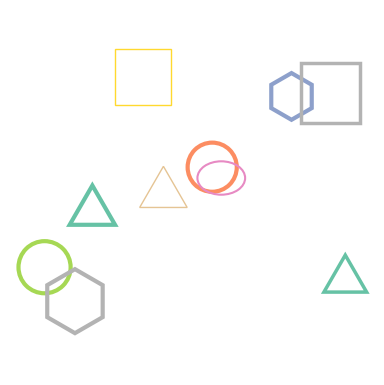[{"shape": "triangle", "thickness": 3, "radius": 0.34, "center": [0.24, 0.45]}, {"shape": "triangle", "thickness": 2.5, "radius": 0.32, "center": [0.897, 0.273]}, {"shape": "circle", "thickness": 3, "radius": 0.32, "center": [0.551, 0.566]}, {"shape": "hexagon", "thickness": 3, "radius": 0.3, "center": [0.757, 0.75]}, {"shape": "oval", "thickness": 1.5, "radius": 0.31, "center": [0.575, 0.538]}, {"shape": "circle", "thickness": 3, "radius": 0.34, "center": [0.116, 0.306]}, {"shape": "square", "thickness": 1, "radius": 0.37, "center": [0.372, 0.801]}, {"shape": "triangle", "thickness": 1, "radius": 0.36, "center": [0.424, 0.497]}, {"shape": "hexagon", "thickness": 3, "radius": 0.42, "center": [0.195, 0.218]}, {"shape": "square", "thickness": 2.5, "radius": 0.39, "center": [0.859, 0.758]}]